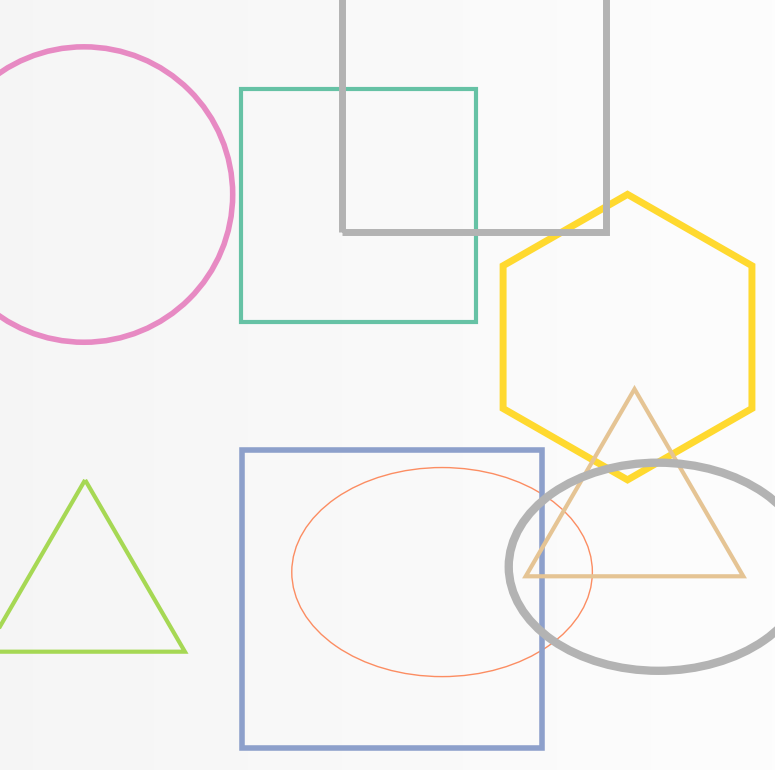[{"shape": "square", "thickness": 1.5, "radius": 0.76, "center": [0.462, 0.733]}, {"shape": "oval", "thickness": 0.5, "radius": 0.97, "center": [0.57, 0.257]}, {"shape": "square", "thickness": 2, "radius": 0.97, "center": [0.506, 0.222]}, {"shape": "circle", "thickness": 2, "radius": 0.96, "center": [0.108, 0.747]}, {"shape": "triangle", "thickness": 1.5, "radius": 0.74, "center": [0.11, 0.228]}, {"shape": "hexagon", "thickness": 2.5, "radius": 0.93, "center": [0.81, 0.562]}, {"shape": "triangle", "thickness": 1.5, "radius": 0.81, "center": [0.819, 0.333]}, {"shape": "oval", "thickness": 3, "radius": 0.97, "center": [0.849, 0.264]}, {"shape": "square", "thickness": 2.5, "radius": 0.85, "center": [0.612, 0.869]}]